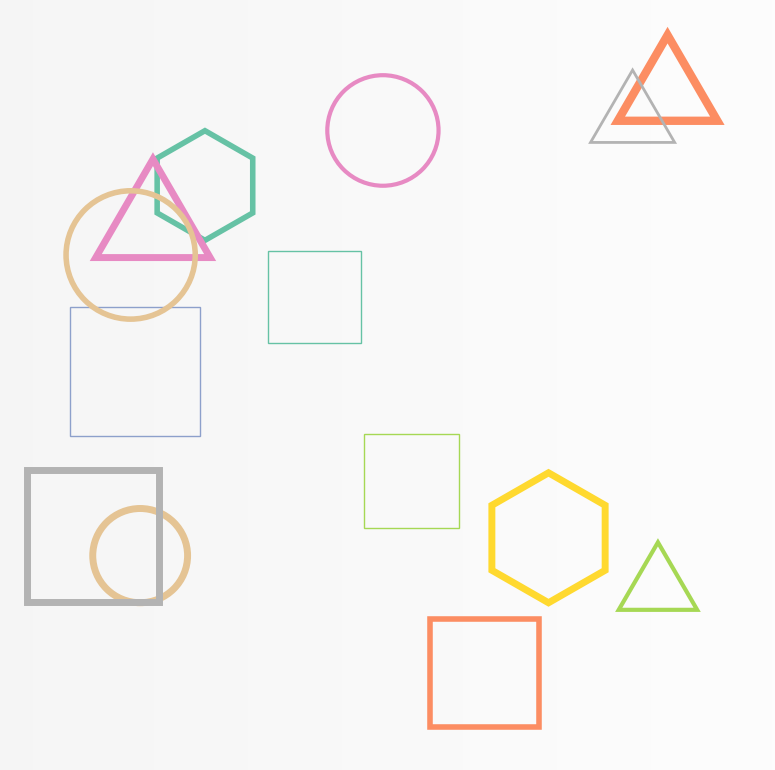[{"shape": "hexagon", "thickness": 2, "radius": 0.36, "center": [0.264, 0.759]}, {"shape": "square", "thickness": 0.5, "radius": 0.3, "center": [0.406, 0.614]}, {"shape": "square", "thickness": 2, "radius": 0.35, "center": [0.625, 0.126]}, {"shape": "triangle", "thickness": 3, "radius": 0.37, "center": [0.861, 0.88]}, {"shape": "square", "thickness": 0.5, "radius": 0.42, "center": [0.174, 0.517]}, {"shape": "triangle", "thickness": 2.5, "radius": 0.43, "center": [0.197, 0.708]}, {"shape": "circle", "thickness": 1.5, "radius": 0.36, "center": [0.494, 0.831]}, {"shape": "triangle", "thickness": 1.5, "radius": 0.29, "center": [0.849, 0.237]}, {"shape": "square", "thickness": 0.5, "radius": 0.31, "center": [0.531, 0.376]}, {"shape": "hexagon", "thickness": 2.5, "radius": 0.42, "center": [0.708, 0.302]}, {"shape": "circle", "thickness": 2.5, "radius": 0.31, "center": [0.181, 0.278]}, {"shape": "circle", "thickness": 2, "radius": 0.42, "center": [0.169, 0.669]}, {"shape": "square", "thickness": 2.5, "radius": 0.43, "center": [0.12, 0.304]}, {"shape": "triangle", "thickness": 1, "radius": 0.31, "center": [0.816, 0.846]}]